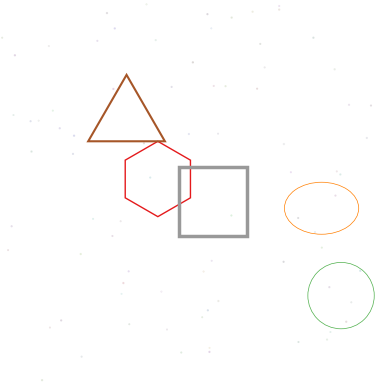[{"shape": "hexagon", "thickness": 1, "radius": 0.49, "center": [0.41, 0.535]}, {"shape": "circle", "thickness": 0.5, "radius": 0.43, "center": [0.886, 0.232]}, {"shape": "oval", "thickness": 0.5, "radius": 0.48, "center": [0.835, 0.459]}, {"shape": "triangle", "thickness": 1.5, "radius": 0.57, "center": [0.329, 0.691]}, {"shape": "square", "thickness": 2.5, "radius": 0.44, "center": [0.553, 0.477]}]